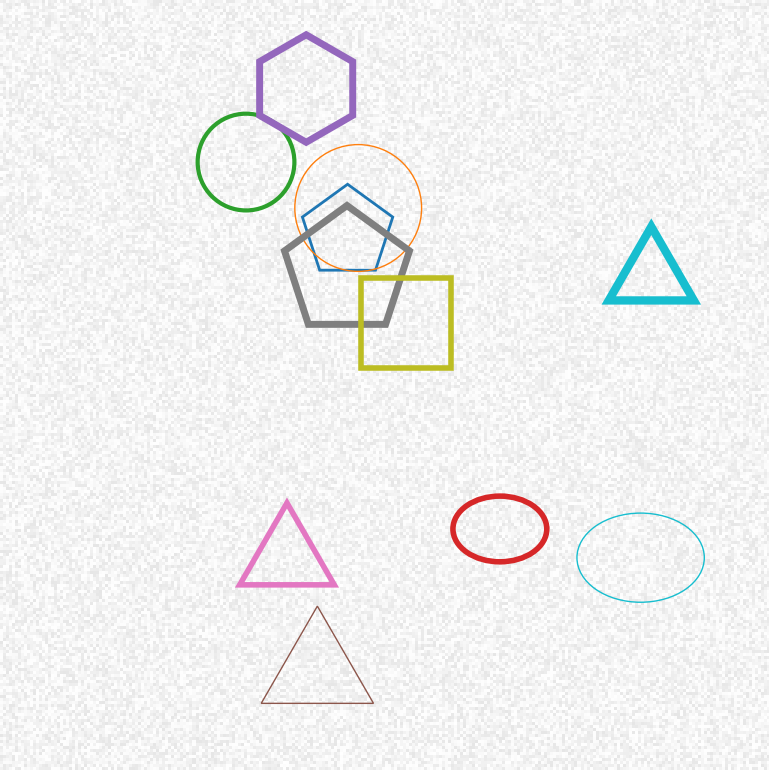[{"shape": "pentagon", "thickness": 1, "radius": 0.31, "center": [0.451, 0.699]}, {"shape": "circle", "thickness": 0.5, "radius": 0.41, "center": [0.465, 0.73]}, {"shape": "circle", "thickness": 1.5, "radius": 0.31, "center": [0.32, 0.79]}, {"shape": "oval", "thickness": 2, "radius": 0.3, "center": [0.649, 0.313]}, {"shape": "hexagon", "thickness": 2.5, "radius": 0.35, "center": [0.398, 0.885]}, {"shape": "triangle", "thickness": 0.5, "radius": 0.42, "center": [0.412, 0.129]}, {"shape": "triangle", "thickness": 2, "radius": 0.35, "center": [0.373, 0.276]}, {"shape": "pentagon", "thickness": 2.5, "radius": 0.43, "center": [0.451, 0.648]}, {"shape": "square", "thickness": 2, "radius": 0.29, "center": [0.528, 0.58]}, {"shape": "triangle", "thickness": 3, "radius": 0.32, "center": [0.846, 0.642]}, {"shape": "oval", "thickness": 0.5, "radius": 0.41, "center": [0.832, 0.276]}]